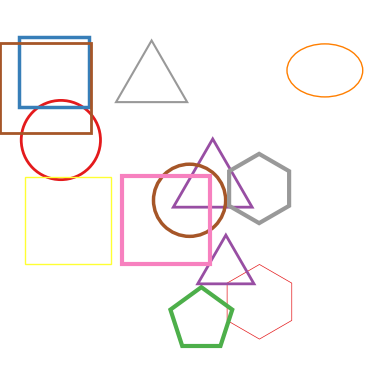[{"shape": "circle", "thickness": 2, "radius": 0.51, "center": [0.158, 0.636]}, {"shape": "hexagon", "thickness": 0.5, "radius": 0.48, "center": [0.674, 0.216]}, {"shape": "square", "thickness": 2.5, "radius": 0.46, "center": [0.139, 0.813]}, {"shape": "pentagon", "thickness": 3, "radius": 0.42, "center": [0.523, 0.17]}, {"shape": "triangle", "thickness": 2, "radius": 0.59, "center": [0.553, 0.521]}, {"shape": "triangle", "thickness": 2, "radius": 0.42, "center": [0.587, 0.305]}, {"shape": "oval", "thickness": 1, "radius": 0.49, "center": [0.844, 0.817]}, {"shape": "square", "thickness": 1, "radius": 0.56, "center": [0.177, 0.427]}, {"shape": "square", "thickness": 2, "radius": 0.59, "center": [0.118, 0.77]}, {"shape": "circle", "thickness": 2.5, "radius": 0.47, "center": [0.492, 0.48]}, {"shape": "square", "thickness": 3, "radius": 0.57, "center": [0.432, 0.429]}, {"shape": "triangle", "thickness": 1.5, "radius": 0.53, "center": [0.394, 0.788]}, {"shape": "hexagon", "thickness": 3, "radius": 0.45, "center": [0.673, 0.51]}]